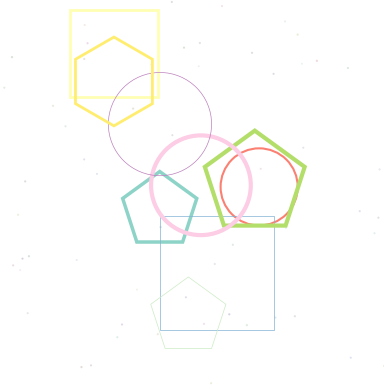[{"shape": "pentagon", "thickness": 2.5, "radius": 0.51, "center": [0.415, 0.453]}, {"shape": "square", "thickness": 2, "radius": 0.57, "center": [0.297, 0.861]}, {"shape": "circle", "thickness": 1.5, "radius": 0.5, "center": [0.673, 0.515]}, {"shape": "square", "thickness": 0.5, "radius": 0.74, "center": [0.563, 0.29]}, {"shape": "pentagon", "thickness": 3, "radius": 0.68, "center": [0.662, 0.524]}, {"shape": "circle", "thickness": 3, "radius": 0.65, "center": [0.522, 0.519]}, {"shape": "circle", "thickness": 0.5, "radius": 0.67, "center": [0.415, 0.678]}, {"shape": "pentagon", "thickness": 0.5, "radius": 0.51, "center": [0.489, 0.178]}, {"shape": "hexagon", "thickness": 2, "radius": 0.58, "center": [0.296, 0.788]}]